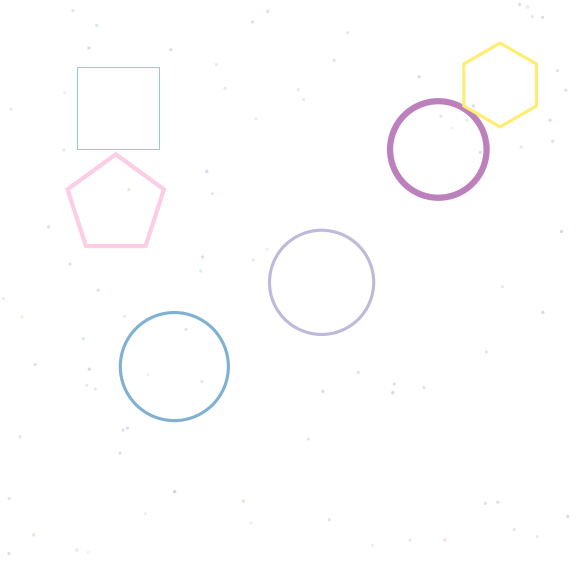[{"shape": "square", "thickness": 0.5, "radius": 0.36, "center": [0.204, 0.813]}, {"shape": "circle", "thickness": 1.5, "radius": 0.45, "center": [0.557, 0.51]}, {"shape": "circle", "thickness": 1.5, "radius": 0.47, "center": [0.302, 0.364]}, {"shape": "pentagon", "thickness": 2, "radius": 0.44, "center": [0.2, 0.644]}, {"shape": "circle", "thickness": 3, "radius": 0.42, "center": [0.759, 0.74]}, {"shape": "hexagon", "thickness": 1.5, "radius": 0.36, "center": [0.866, 0.852]}]